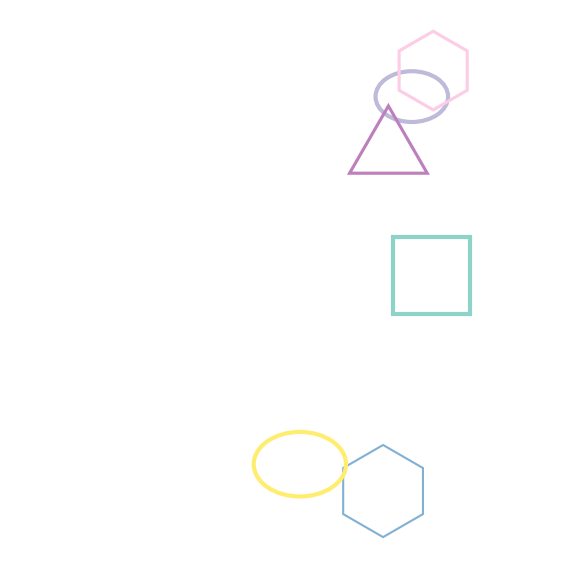[{"shape": "square", "thickness": 2, "radius": 0.33, "center": [0.748, 0.522]}, {"shape": "oval", "thickness": 2, "radius": 0.31, "center": [0.713, 0.832]}, {"shape": "hexagon", "thickness": 1, "radius": 0.4, "center": [0.663, 0.149]}, {"shape": "hexagon", "thickness": 1.5, "radius": 0.34, "center": [0.75, 0.877]}, {"shape": "triangle", "thickness": 1.5, "radius": 0.39, "center": [0.673, 0.738]}, {"shape": "oval", "thickness": 2, "radius": 0.4, "center": [0.519, 0.195]}]